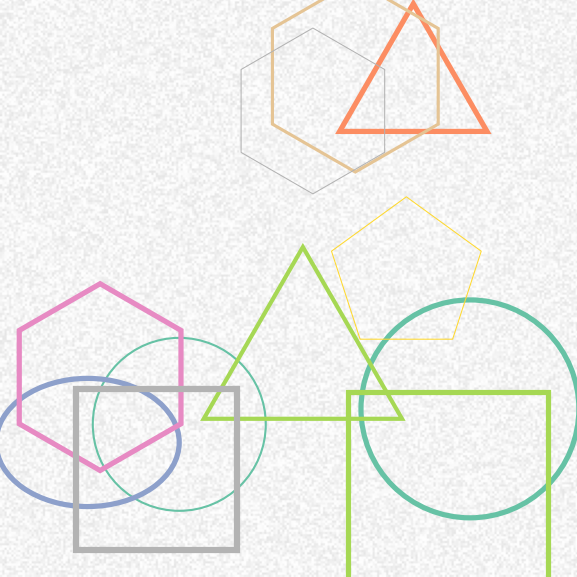[{"shape": "circle", "thickness": 2.5, "radius": 0.94, "center": [0.814, 0.291]}, {"shape": "circle", "thickness": 1, "radius": 0.75, "center": [0.31, 0.264]}, {"shape": "triangle", "thickness": 2.5, "radius": 0.74, "center": [0.716, 0.845]}, {"shape": "oval", "thickness": 2.5, "radius": 0.79, "center": [0.152, 0.233]}, {"shape": "hexagon", "thickness": 2.5, "radius": 0.81, "center": [0.173, 0.346]}, {"shape": "square", "thickness": 2.5, "radius": 0.87, "center": [0.775, 0.146]}, {"shape": "triangle", "thickness": 2, "radius": 0.99, "center": [0.524, 0.373]}, {"shape": "pentagon", "thickness": 0.5, "radius": 0.68, "center": [0.704, 0.522]}, {"shape": "hexagon", "thickness": 1.5, "radius": 0.83, "center": [0.615, 0.867]}, {"shape": "square", "thickness": 3, "radius": 0.7, "center": [0.271, 0.187]}, {"shape": "hexagon", "thickness": 0.5, "radius": 0.72, "center": [0.542, 0.807]}]